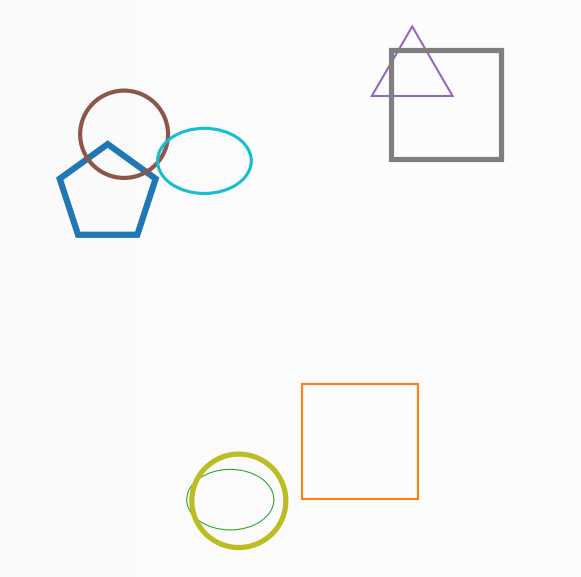[{"shape": "pentagon", "thickness": 3, "radius": 0.43, "center": [0.185, 0.663]}, {"shape": "square", "thickness": 1, "radius": 0.5, "center": [0.62, 0.235]}, {"shape": "oval", "thickness": 0.5, "radius": 0.37, "center": [0.396, 0.134]}, {"shape": "triangle", "thickness": 1, "radius": 0.4, "center": [0.709, 0.873]}, {"shape": "circle", "thickness": 2, "radius": 0.38, "center": [0.213, 0.767]}, {"shape": "square", "thickness": 2.5, "radius": 0.47, "center": [0.767, 0.818]}, {"shape": "circle", "thickness": 2.5, "radius": 0.4, "center": [0.411, 0.132]}, {"shape": "oval", "thickness": 1.5, "radius": 0.4, "center": [0.352, 0.721]}]